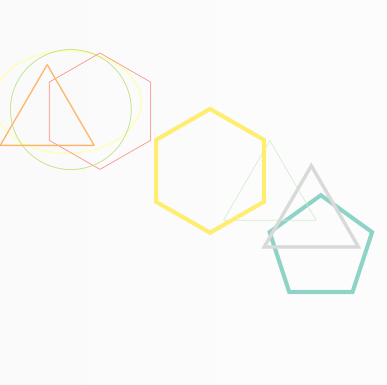[{"shape": "pentagon", "thickness": 3, "radius": 0.69, "center": [0.828, 0.354]}, {"shape": "oval", "thickness": 1, "radius": 0.95, "center": [0.174, 0.735]}, {"shape": "hexagon", "thickness": 0.5, "radius": 0.76, "center": [0.258, 0.711]}, {"shape": "triangle", "thickness": 1, "radius": 0.7, "center": [0.122, 0.692]}, {"shape": "circle", "thickness": 0.5, "radius": 0.78, "center": [0.183, 0.715]}, {"shape": "triangle", "thickness": 2.5, "radius": 0.7, "center": [0.803, 0.429]}, {"shape": "triangle", "thickness": 0.5, "radius": 0.69, "center": [0.696, 0.497]}, {"shape": "hexagon", "thickness": 3, "radius": 0.8, "center": [0.542, 0.556]}]